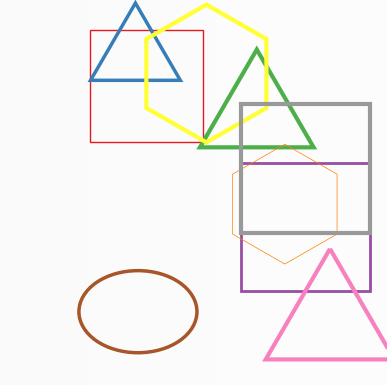[{"shape": "square", "thickness": 1, "radius": 0.73, "center": [0.378, 0.776]}, {"shape": "triangle", "thickness": 2.5, "radius": 0.67, "center": [0.35, 0.858]}, {"shape": "triangle", "thickness": 3, "radius": 0.85, "center": [0.663, 0.702]}, {"shape": "square", "thickness": 2, "radius": 0.83, "center": [0.789, 0.41]}, {"shape": "hexagon", "thickness": 0.5, "radius": 0.78, "center": [0.735, 0.47]}, {"shape": "hexagon", "thickness": 3, "radius": 0.89, "center": [0.533, 0.809]}, {"shape": "oval", "thickness": 2.5, "radius": 0.76, "center": [0.356, 0.19]}, {"shape": "triangle", "thickness": 3, "radius": 0.96, "center": [0.852, 0.162]}, {"shape": "square", "thickness": 3, "radius": 0.84, "center": [0.789, 0.562]}]